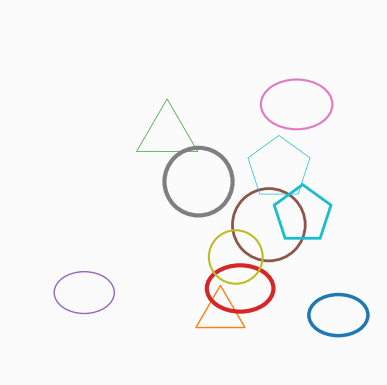[{"shape": "oval", "thickness": 2.5, "radius": 0.38, "center": [0.873, 0.182]}, {"shape": "triangle", "thickness": 1, "radius": 0.37, "center": [0.569, 0.186]}, {"shape": "triangle", "thickness": 0.5, "radius": 0.46, "center": [0.431, 0.652]}, {"shape": "oval", "thickness": 3, "radius": 0.43, "center": [0.62, 0.251]}, {"shape": "oval", "thickness": 1, "radius": 0.39, "center": [0.217, 0.24]}, {"shape": "circle", "thickness": 2, "radius": 0.47, "center": [0.694, 0.416]}, {"shape": "oval", "thickness": 1.5, "radius": 0.46, "center": [0.766, 0.729]}, {"shape": "circle", "thickness": 3, "radius": 0.44, "center": [0.512, 0.528]}, {"shape": "circle", "thickness": 1.5, "radius": 0.35, "center": [0.608, 0.332]}, {"shape": "pentagon", "thickness": 2, "radius": 0.39, "center": [0.781, 0.443]}, {"shape": "pentagon", "thickness": 0.5, "radius": 0.42, "center": [0.72, 0.564]}]